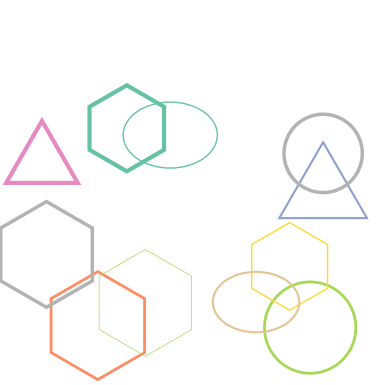[{"shape": "oval", "thickness": 1, "radius": 0.61, "center": [0.442, 0.649]}, {"shape": "hexagon", "thickness": 3, "radius": 0.56, "center": [0.329, 0.667]}, {"shape": "hexagon", "thickness": 2, "radius": 0.7, "center": [0.254, 0.154]}, {"shape": "triangle", "thickness": 1.5, "radius": 0.66, "center": [0.839, 0.499]}, {"shape": "triangle", "thickness": 3, "radius": 0.54, "center": [0.109, 0.579]}, {"shape": "hexagon", "thickness": 0.5, "radius": 0.69, "center": [0.378, 0.213]}, {"shape": "circle", "thickness": 2, "radius": 0.59, "center": [0.806, 0.149]}, {"shape": "hexagon", "thickness": 1, "radius": 0.57, "center": [0.752, 0.308]}, {"shape": "oval", "thickness": 1.5, "radius": 0.56, "center": [0.665, 0.215]}, {"shape": "hexagon", "thickness": 2.5, "radius": 0.69, "center": [0.121, 0.339]}, {"shape": "circle", "thickness": 2.5, "radius": 0.51, "center": [0.839, 0.602]}]